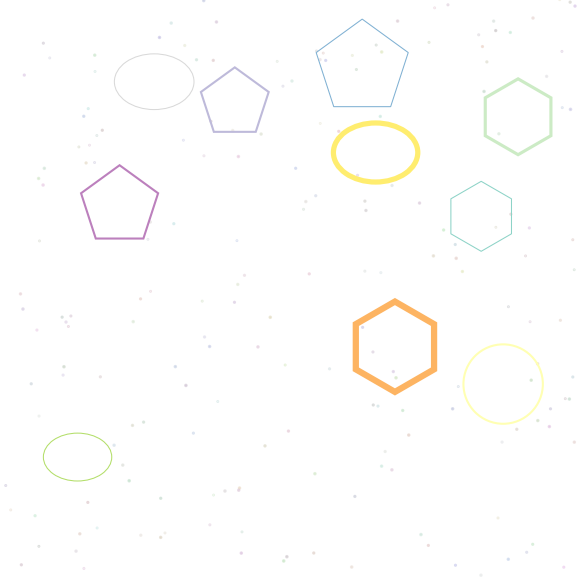[{"shape": "hexagon", "thickness": 0.5, "radius": 0.3, "center": [0.833, 0.625]}, {"shape": "circle", "thickness": 1, "radius": 0.34, "center": [0.871, 0.334]}, {"shape": "pentagon", "thickness": 1, "radius": 0.31, "center": [0.407, 0.821]}, {"shape": "pentagon", "thickness": 0.5, "radius": 0.42, "center": [0.627, 0.882]}, {"shape": "hexagon", "thickness": 3, "radius": 0.39, "center": [0.684, 0.399]}, {"shape": "oval", "thickness": 0.5, "radius": 0.3, "center": [0.134, 0.208]}, {"shape": "oval", "thickness": 0.5, "radius": 0.34, "center": [0.267, 0.858]}, {"shape": "pentagon", "thickness": 1, "radius": 0.35, "center": [0.207, 0.643]}, {"shape": "hexagon", "thickness": 1.5, "radius": 0.33, "center": [0.897, 0.797]}, {"shape": "oval", "thickness": 2.5, "radius": 0.37, "center": [0.65, 0.735]}]